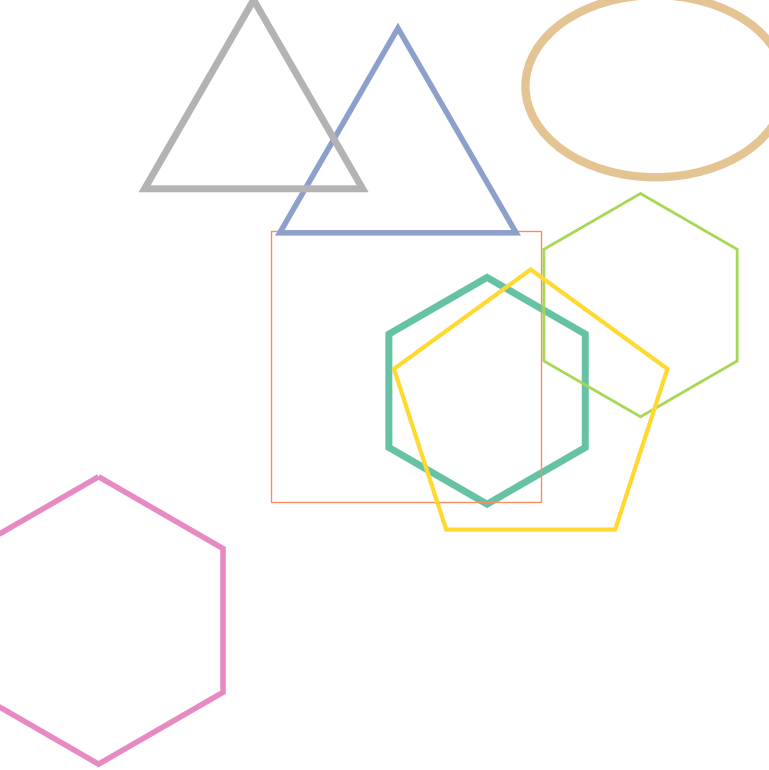[{"shape": "hexagon", "thickness": 2.5, "radius": 0.74, "center": [0.633, 0.492]}, {"shape": "square", "thickness": 0.5, "radius": 0.88, "center": [0.527, 0.524]}, {"shape": "triangle", "thickness": 2, "radius": 0.89, "center": [0.517, 0.786]}, {"shape": "hexagon", "thickness": 2, "radius": 0.93, "center": [0.128, 0.194]}, {"shape": "hexagon", "thickness": 1, "radius": 0.72, "center": [0.832, 0.604]}, {"shape": "pentagon", "thickness": 1.5, "radius": 0.93, "center": [0.689, 0.463]}, {"shape": "oval", "thickness": 3, "radius": 0.84, "center": [0.851, 0.888]}, {"shape": "triangle", "thickness": 2.5, "radius": 0.82, "center": [0.329, 0.837]}]